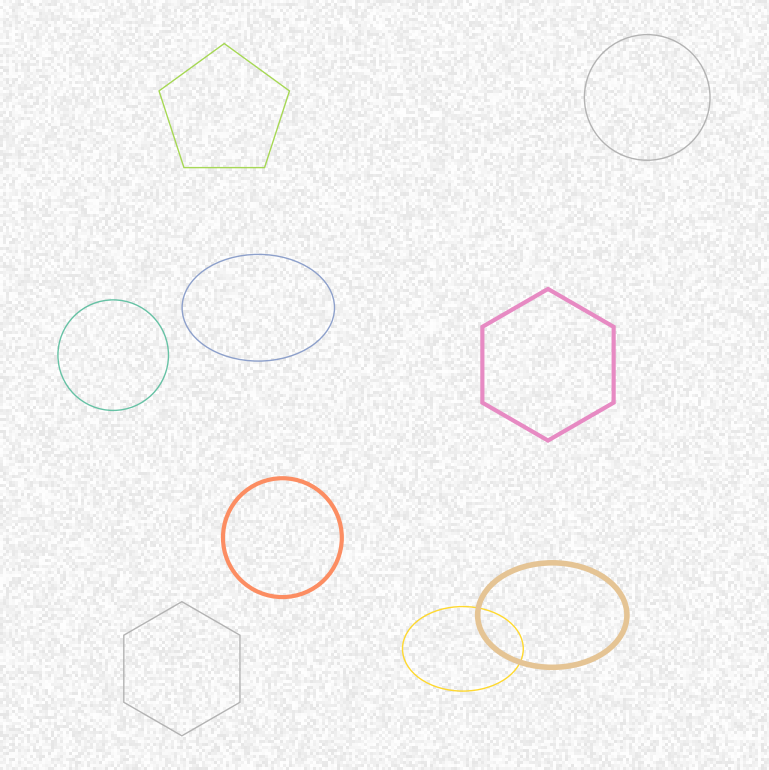[{"shape": "circle", "thickness": 0.5, "radius": 0.36, "center": [0.147, 0.539]}, {"shape": "circle", "thickness": 1.5, "radius": 0.39, "center": [0.367, 0.302]}, {"shape": "oval", "thickness": 0.5, "radius": 0.49, "center": [0.335, 0.6]}, {"shape": "hexagon", "thickness": 1.5, "radius": 0.49, "center": [0.712, 0.526]}, {"shape": "pentagon", "thickness": 0.5, "radius": 0.45, "center": [0.291, 0.854]}, {"shape": "oval", "thickness": 0.5, "radius": 0.39, "center": [0.601, 0.157]}, {"shape": "oval", "thickness": 2, "radius": 0.48, "center": [0.717, 0.201]}, {"shape": "hexagon", "thickness": 0.5, "radius": 0.44, "center": [0.236, 0.132]}, {"shape": "circle", "thickness": 0.5, "radius": 0.41, "center": [0.841, 0.873]}]